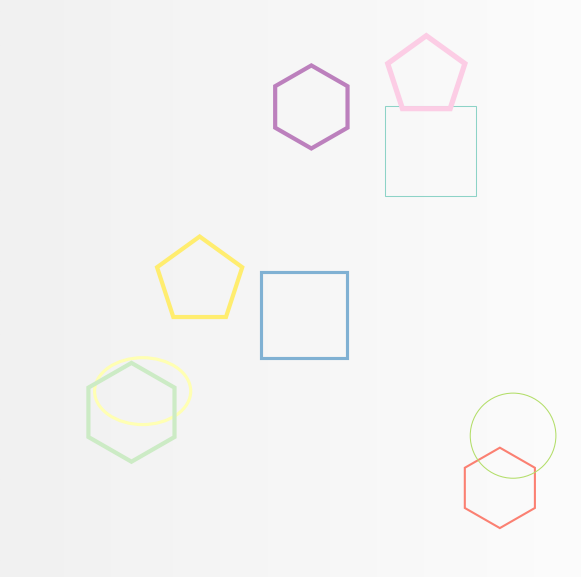[{"shape": "square", "thickness": 0.5, "radius": 0.39, "center": [0.741, 0.737]}, {"shape": "oval", "thickness": 1.5, "radius": 0.41, "center": [0.245, 0.322]}, {"shape": "hexagon", "thickness": 1, "radius": 0.35, "center": [0.86, 0.154]}, {"shape": "square", "thickness": 1.5, "radius": 0.37, "center": [0.523, 0.454]}, {"shape": "circle", "thickness": 0.5, "radius": 0.37, "center": [0.883, 0.245]}, {"shape": "pentagon", "thickness": 2.5, "radius": 0.35, "center": [0.733, 0.867]}, {"shape": "hexagon", "thickness": 2, "radius": 0.36, "center": [0.536, 0.814]}, {"shape": "hexagon", "thickness": 2, "radius": 0.43, "center": [0.226, 0.285]}, {"shape": "pentagon", "thickness": 2, "radius": 0.39, "center": [0.343, 0.513]}]